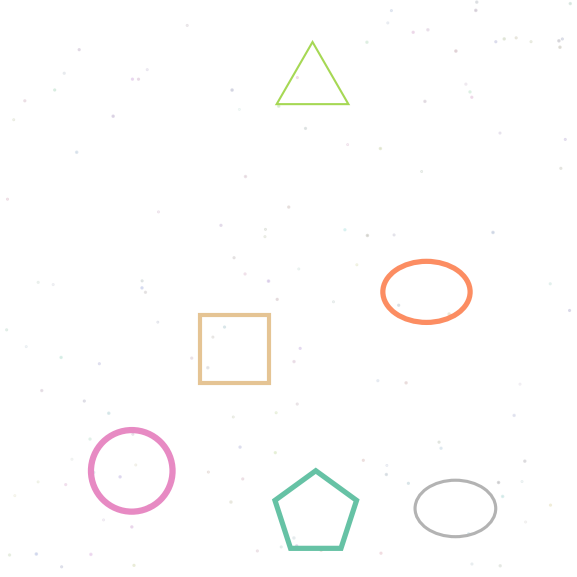[{"shape": "pentagon", "thickness": 2.5, "radius": 0.37, "center": [0.547, 0.11]}, {"shape": "oval", "thickness": 2.5, "radius": 0.38, "center": [0.738, 0.494]}, {"shape": "circle", "thickness": 3, "radius": 0.35, "center": [0.228, 0.184]}, {"shape": "triangle", "thickness": 1, "radius": 0.36, "center": [0.541, 0.855]}, {"shape": "square", "thickness": 2, "radius": 0.3, "center": [0.406, 0.394]}, {"shape": "oval", "thickness": 1.5, "radius": 0.35, "center": [0.789, 0.119]}]